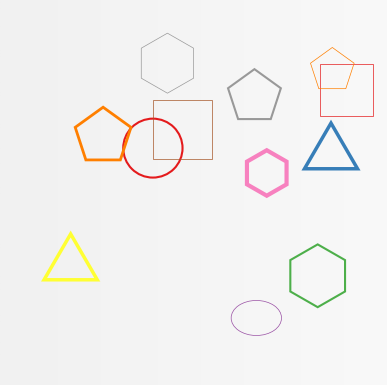[{"shape": "square", "thickness": 0.5, "radius": 0.34, "center": [0.894, 0.766]}, {"shape": "circle", "thickness": 1.5, "radius": 0.38, "center": [0.395, 0.615]}, {"shape": "triangle", "thickness": 2.5, "radius": 0.4, "center": [0.854, 0.601]}, {"shape": "hexagon", "thickness": 1.5, "radius": 0.41, "center": [0.82, 0.284]}, {"shape": "oval", "thickness": 0.5, "radius": 0.32, "center": [0.662, 0.174]}, {"shape": "pentagon", "thickness": 2, "radius": 0.38, "center": [0.266, 0.646]}, {"shape": "pentagon", "thickness": 0.5, "radius": 0.3, "center": [0.858, 0.818]}, {"shape": "triangle", "thickness": 2.5, "radius": 0.4, "center": [0.182, 0.313]}, {"shape": "square", "thickness": 0.5, "radius": 0.38, "center": [0.472, 0.663]}, {"shape": "hexagon", "thickness": 3, "radius": 0.3, "center": [0.688, 0.551]}, {"shape": "pentagon", "thickness": 1.5, "radius": 0.36, "center": [0.657, 0.749]}, {"shape": "hexagon", "thickness": 0.5, "radius": 0.39, "center": [0.432, 0.836]}]